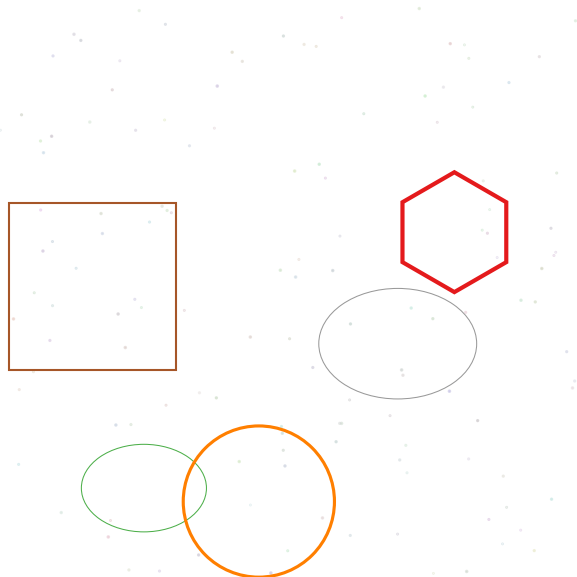[{"shape": "hexagon", "thickness": 2, "radius": 0.52, "center": [0.787, 0.597]}, {"shape": "oval", "thickness": 0.5, "radius": 0.54, "center": [0.249, 0.154]}, {"shape": "circle", "thickness": 1.5, "radius": 0.65, "center": [0.448, 0.131]}, {"shape": "square", "thickness": 1, "radius": 0.72, "center": [0.161, 0.503]}, {"shape": "oval", "thickness": 0.5, "radius": 0.68, "center": [0.689, 0.404]}]